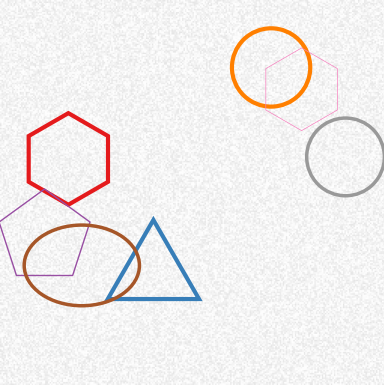[{"shape": "hexagon", "thickness": 3, "radius": 0.59, "center": [0.178, 0.587]}, {"shape": "triangle", "thickness": 3, "radius": 0.68, "center": [0.398, 0.292]}, {"shape": "pentagon", "thickness": 1, "radius": 0.62, "center": [0.116, 0.385]}, {"shape": "circle", "thickness": 3, "radius": 0.51, "center": [0.704, 0.825]}, {"shape": "oval", "thickness": 2.5, "radius": 0.75, "center": [0.213, 0.311]}, {"shape": "hexagon", "thickness": 0.5, "radius": 0.54, "center": [0.783, 0.768]}, {"shape": "circle", "thickness": 2.5, "radius": 0.5, "center": [0.897, 0.592]}]